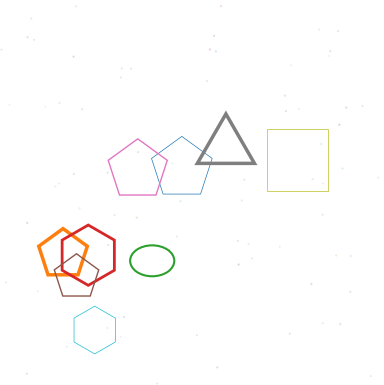[{"shape": "pentagon", "thickness": 0.5, "radius": 0.41, "center": [0.472, 0.563]}, {"shape": "pentagon", "thickness": 2.5, "radius": 0.33, "center": [0.164, 0.34]}, {"shape": "oval", "thickness": 1.5, "radius": 0.29, "center": [0.395, 0.323]}, {"shape": "hexagon", "thickness": 2, "radius": 0.39, "center": [0.229, 0.337]}, {"shape": "pentagon", "thickness": 1, "radius": 0.3, "center": [0.199, 0.28]}, {"shape": "pentagon", "thickness": 1, "radius": 0.4, "center": [0.358, 0.559]}, {"shape": "triangle", "thickness": 2.5, "radius": 0.43, "center": [0.587, 0.618]}, {"shape": "square", "thickness": 0.5, "radius": 0.4, "center": [0.772, 0.585]}, {"shape": "hexagon", "thickness": 0.5, "radius": 0.31, "center": [0.246, 0.143]}]